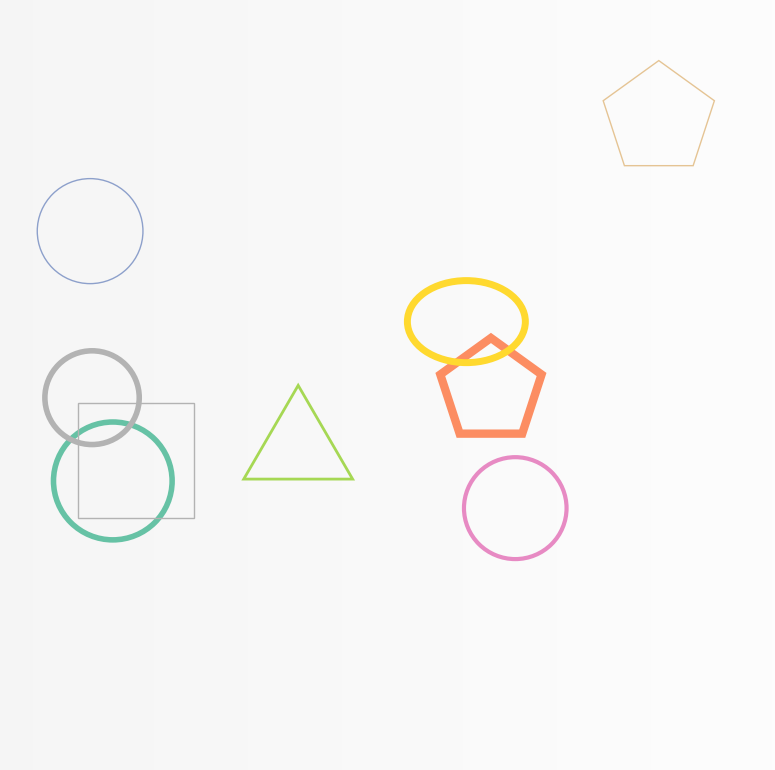[{"shape": "circle", "thickness": 2, "radius": 0.38, "center": [0.146, 0.375]}, {"shape": "pentagon", "thickness": 3, "radius": 0.34, "center": [0.633, 0.492]}, {"shape": "circle", "thickness": 0.5, "radius": 0.34, "center": [0.116, 0.7]}, {"shape": "circle", "thickness": 1.5, "radius": 0.33, "center": [0.665, 0.34]}, {"shape": "triangle", "thickness": 1, "radius": 0.41, "center": [0.385, 0.418]}, {"shape": "oval", "thickness": 2.5, "radius": 0.38, "center": [0.602, 0.582]}, {"shape": "pentagon", "thickness": 0.5, "radius": 0.38, "center": [0.85, 0.846]}, {"shape": "square", "thickness": 0.5, "radius": 0.37, "center": [0.175, 0.402]}, {"shape": "circle", "thickness": 2, "radius": 0.3, "center": [0.119, 0.484]}]